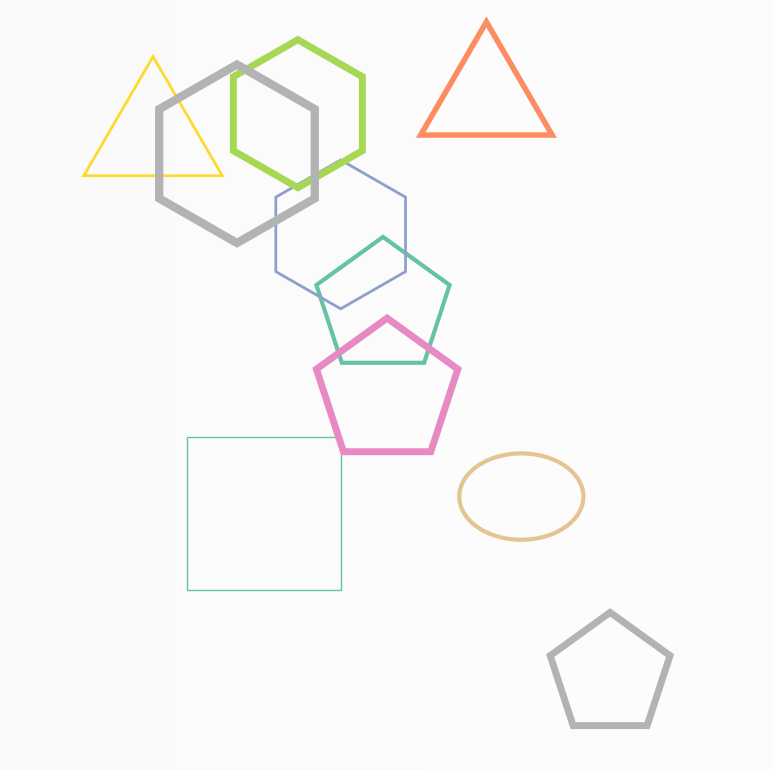[{"shape": "square", "thickness": 0.5, "radius": 0.5, "center": [0.341, 0.333]}, {"shape": "pentagon", "thickness": 1.5, "radius": 0.45, "center": [0.494, 0.602]}, {"shape": "triangle", "thickness": 2, "radius": 0.49, "center": [0.628, 0.874]}, {"shape": "hexagon", "thickness": 1, "radius": 0.48, "center": [0.44, 0.696]}, {"shape": "pentagon", "thickness": 2.5, "radius": 0.48, "center": [0.499, 0.491]}, {"shape": "hexagon", "thickness": 2.5, "radius": 0.48, "center": [0.384, 0.852]}, {"shape": "triangle", "thickness": 1, "radius": 0.52, "center": [0.197, 0.823]}, {"shape": "oval", "thickness": 1.5, "radius": 0.4, "center": [0.673, 0.355]}, {"shape": "pentagon", "thickness": 2.5, "radius": 0.41, "center": [0.787, 0.123]}, {"shape": "hexagon", "thickness": 3, "radius": 0.58, "center": [0.306, 0.8]}]